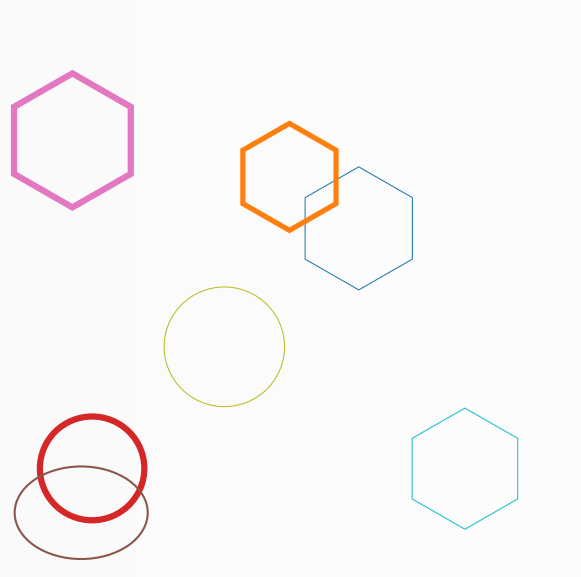[{"shape": "hexagon", "thickness": 0.5, "radius": 0.53, "center": [0.617, 0.604]}, {"shape": "hexagon", "thickness": 2.5, "radius": 0.46, "center": [0.498, 0.693]}, {"shape": "circle", "thickness": 3, "radius": 0.45, "center": [0.158, 0.188]}, {"shape": "oval", "thickness": 1, "radius": 0.57, "center": [0.14, 0.111]}, {"shape": "hexagon", "thickness": 3, "radius": 0.58, "center": [0.125, 0.756]}, {"shape": "circle", "thickness": 0.5, "radius": 0.52, "center": [0.386, 0.399]}, {"shape": "hexagon", "thickness": 0.5, "radius": 0.52, "center": [0.8, 0.188]}]